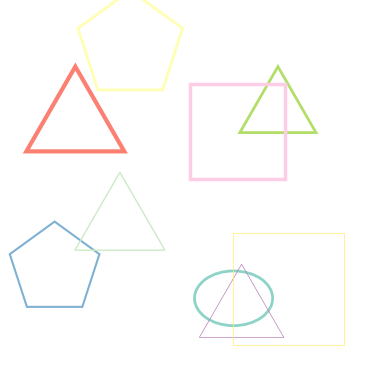[{"shape": "oval", "thickness": 2, "radius": 0.51, "center": [0.607, 0.225]}, {"shape": "pentagon", "thickness": 2, "radius": 0.71, "center": [0.338, 0.882]}, {"shape": "triangle", "thickness": 3, "radius": 0.73, "center": [0.196, 0.68]}, {"shape": "pentagon", "thickness": 1.5, "radius": 0.61, "center": [0.142, 0.302]}, {"shape": "triangle", "thickness": 2, "radius": 0.57, "center": [0.722, 0.713]}, {"shape": "square", "thickness": 2.5, "radius": 0.62, "center": [0.618, 0.659]}, {"shape": "triangle", "thickness": 0.5, "radius": 0.63, "center": [0.628, 0.187]}, {"shape": "triangle", "thickness": 1, "radius": 0.67, "center": [0.311, 0.418]}, {"shape": "square", "thickness": 0.5, "radius": 0.73, "center": [0.75, 0.25]}]